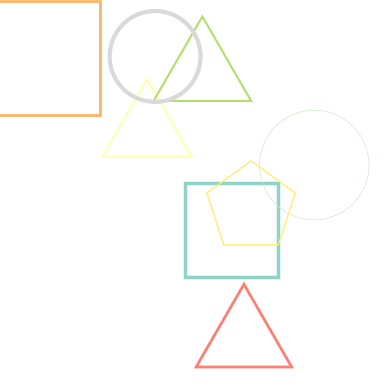[{"shape": "square", "thickness": 2.5, "radius": 0.61, "center": [0.601, 0.403]}, {"shape": "triangle", "thickness": 1.5, "radius": 0.67, "center": [0.382, 0.661]}, {"shape": "triangle", "thickness": 2, "radius": 0.72, "center": [0.634, 0.118]}, {"shape": "square", "thickness": 2, "radius": 0.74, "center": [0.112, 0.849]}, {"shape": "triangle", "thickness": 1.5, "radius": 0.73, "center": [0.526, 0.811]}, {"shape": "circle", "thickness": 3, "radius": 0.59, "center": [0.403, 0.853]}, {"shape": "circle", "thickness": 0.5, "radius": 0.71, "center": [0.816, 0.571]}, {"shape": "pentagon", "thickness": 1, "radius": 0.6, "center": [0.652, 0.461]}]